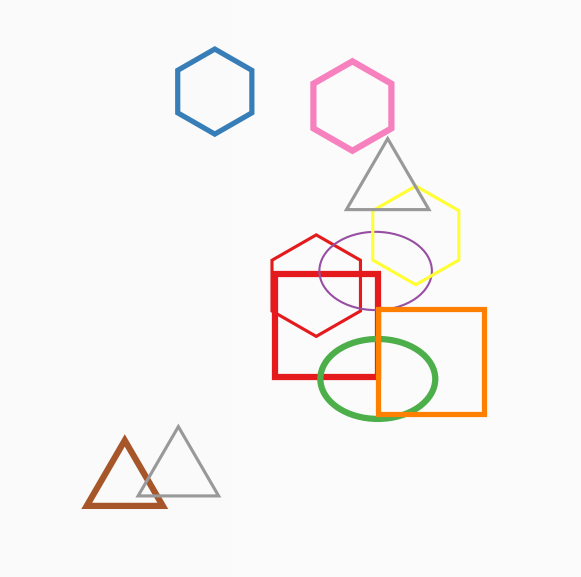[{"shape": "hexagon", "thickness": 1.5, "radius": 0.44, "center": [0.544, 0.505]}, {"shape": "square", "thickness": 3, "radius": 0.45, "center": [0.562, 0.435]}, {"shape": "hexagon", "thickness": 2.5, "radius": 0.37, "center": [0.37, 0.841]}, {"shape": "oval", "thickness": 3, "radius": 0.49, "center": [0.65, 0.343]}, {"shape": "oval", "thickness": 1, "radius": 0.48, "center": [0.646, 0.53]}, {"shape": "square", "thickness": 2.5, "radius": 0.46, "center": [0.741, 0.373]}, {"shape": "hexagon", "thickness": 1.5, "radius": 0.43, "center": [0.715, 0.592]}, {"shape": "triangle", "thickness": 3, "radius": 0.38, "center": [0.215, 0.161]}, {"shape": "hexagon", "thickness": 3, "radius": 0.39, "center": [0.606, 0.816]}, {"shape": "triangle", "thickness": 1.5, "radius": 0.4, "center": [0.307, 0.18]}, {"shape": "triangle", "thickness": 1.5, "radius": 0.41, "center": [0.667, 0.677]}]